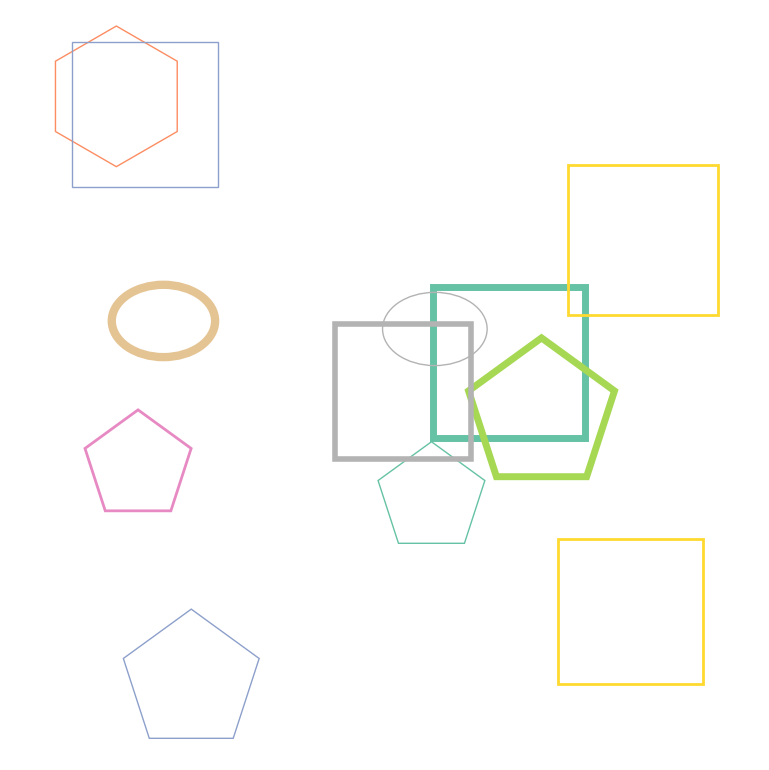[{"shape": "square", "thickness": 2.5, "radius": 0.49, "center": [0.661, 0.529]}, {"shape": "pentagon", "thickness": 0.5, "radius": 0.36, "center": [0.56, 0.353]}, {"shape": "hexagon", "thickness": 0.5, "radius": 0.46, "center": [0.151, 0.875]}, {"shape": "pentagon", "thickness": 0.5, "radius": 0.46, "center": [0.248, 0.116]}, {"shape": "square", "thickness": 0.5, "radius": 0.47, "center": [0.188, 0.851]}, {"shape": "pentagon", "thickness": 1, "radius": 0.36, "center": [0.179, 0.395]}, {"shape": "pentagon", "thickness": 2.5, "radius": 0.5, "center": [0.703, 0.462]}, {"shape": "square", "thickness": 1, "radius": 0.47, "center": [0.819, 0.206]}, {"shape": "square", "thickness": 1, "radius": 0.49, "center": [0.835, 0.688]}, {"shape": "oval", "thickness": 3, "radius": 0.34, "center": [0.212, 0.583]}, {"shape": "square", "thickness": 2, "radius": 0.44, "center": [0.523, 0.492]}, {"shape": "oval", "thickness": 0.5, "radius": 0.34, "center": [0.565, 0.573]}]